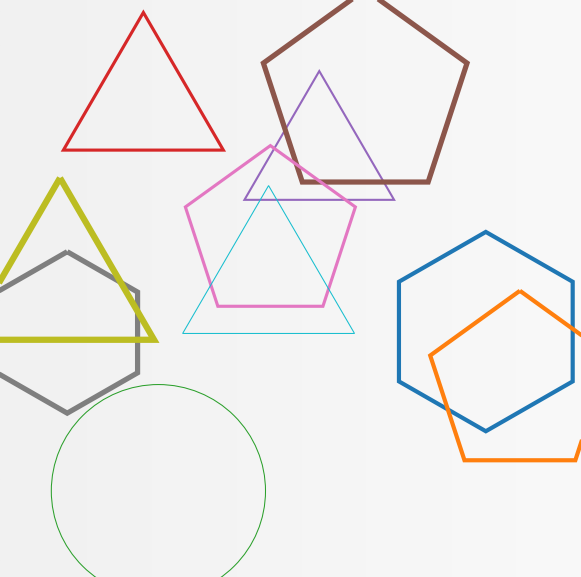[{"shape": "hexagon", "thickness": 2, "radius": 0.86, "center": [0.836, 0.425]}, {"shape": "pentagon", "thickness": 2, "radius": 0.81, "center": [0.894, 0.333]}, {"shape": "circle", "thickness": 0.5, "radius": 0.92, "center": [0.273, 0.149]}, {"shape": "triangle", "thickness": 1.5, "radius": 0.79, "center": [0.247, 0.819]}, {"shape": "triangle", "thickness": 1, "radius": 0.74, "center": [0.549, 0.727]}, {"shape": "pentagon", "thickness": 2.5, "radius": 0.92, "center": [0.628, 0.833]}, {"shape": "pentagon", "thickness": 1.5, "radius": 0.77, "center": [0.465, 0.593]}, {"shape": "hexagon", "thickness": 2.5, "radius": 0.7, "center": [0.116, 0.423]}, {"shape": "triangle", "thickness": 3, "radius": 0.93, "center": [0.103, 0.504]}, {"shape": "triangle", "thickness": 0.5, "radius": 0.85, "center": [0.462, 0.507]}]